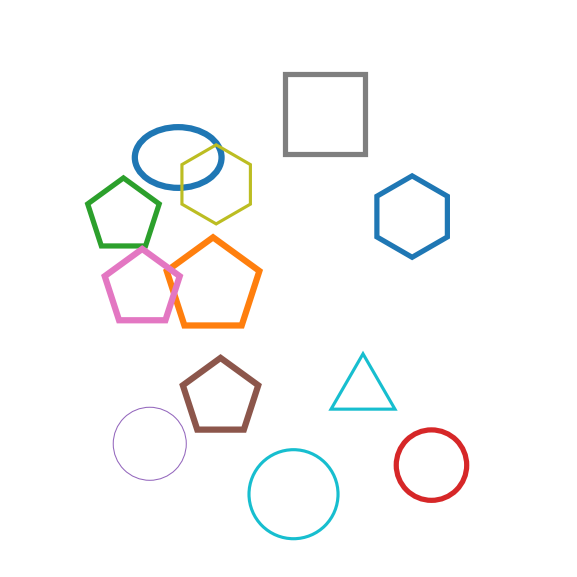[{"shape": "oval", "thickness": 3, "radius": 0.38, "center": [0.309, 0.726]}, {"shape": "hexagon", "thickness": 2.5, "radius": 0.35, "center": [0.714, 0.624]}, {"shape": "pentagon", "thickness": 3, "radius": 0.42, "center": [0.369, 0.504]}, {"shape": "pentagon", "thickness": 2.5, "radius": 0.33, "center": [0.214, 0.626]}, {"shape": "circle", "thickness": 2.5, "radius": 0.3, "center": [0.747, 0.194]}, {"shape": "circle", "thickness": 0.5, "radius": 0.32, "center": [0.259, 0.231]}, {"shape": "pentagon", "thickness": 3, "radius": 0.34, "center": [0.382, 0.311]}, {"shape": "pentagon", "thickness": 3, "radius": 0.34, "center": [0.246, 0.5]}, {"shape": "square", "thickness": 2.5, "radius": 0.35, "center": [0.563, 0.802]}, {"shape": "hexagon", "thickness": 1.5, "radius": 0.34, "center": [0.374, 0.68]}, {"shape": "circle", "thickness": 1.5, "radius": 0.39, "center": [0.508, 0.143]}, {"shape": "triangle", "thickness": 1.5, "radius": 0.32, "center": [0.629, 0.323]}]